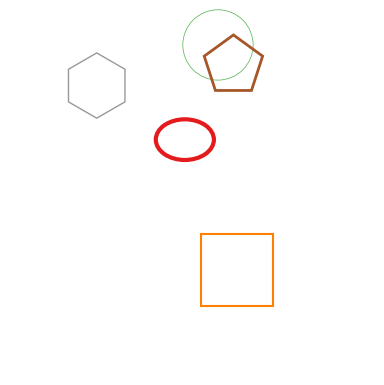[{"shape": "oval", "thickness": 3, "radius": 0.38, "center": [0.48, 0.637]}, {"shape": "circle", "thickness": 0.5, "radius": 0.46, "center": [0.566, 0.883]}, {"shape": "square", "thickness": 1.5, "radius": 0.46, "center": [0.615, 0.299]}, {"shape": "pentagon", "thickness": 2, "radius": 0.4, "center": [0.606, 0.83]}, {"shape": "hexagon", "thickness": 1, "radius": 0.42, "center": [0.251, 0.778]}]